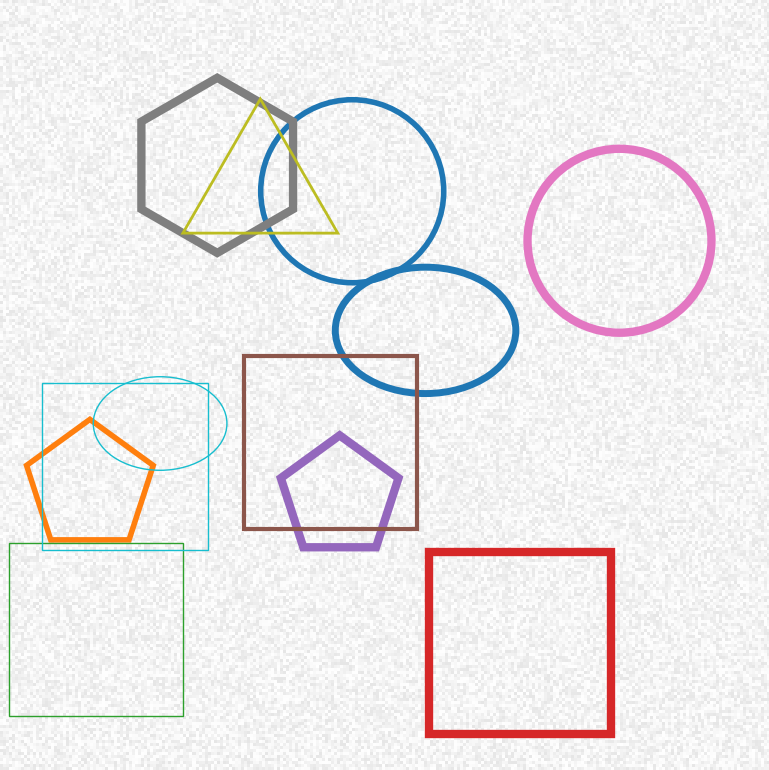[{"shape": "circle", "thickness": 2, "radius": 0.59, "center": [0.457, 0.752]}, {"shape": "oval", "thickness": 2.5, "radius": 0.59, "center": [0.553, 0.571]}, {"shape": "pentagon", "thickness": 2, "radius": 0.43, "center": [0.117, 0.369]}, {"shape": "square", "thickness": 0.5, "radius": 0.56, "center": [0.125, 0.182]}, {"shape": "square", "thickness": 3, "radius": 0.59, "center": [0.675, 0.165]}, {"shape": "pentagon", "thickness": 3, "radius": 0.4, "center": [0.441, 0.354]}, {"shape": "square", "thickness": 1.5, "radius": 0.56, "center": [0.43, 0.426]}, {"shape": "circle", "thickness": 3, "radius": 0.6, "center": [0.805, 0.687]}, {"shape": "hexagon", "thickness": 3, "radius": 0.57, "center": [0.282, 0.785]}, {"shape": "triangle", "thickness": 1, "radius": 0.58, "center": [0.338, 0.755]}, {"shape": "square", "thickness": 0.5, "radius": 0.54, "center": [0.163, 0.394]}, {"shape": "oval", "thickness": 0.5, "radius": 0.43, "center": [0.208, 0.45]}]